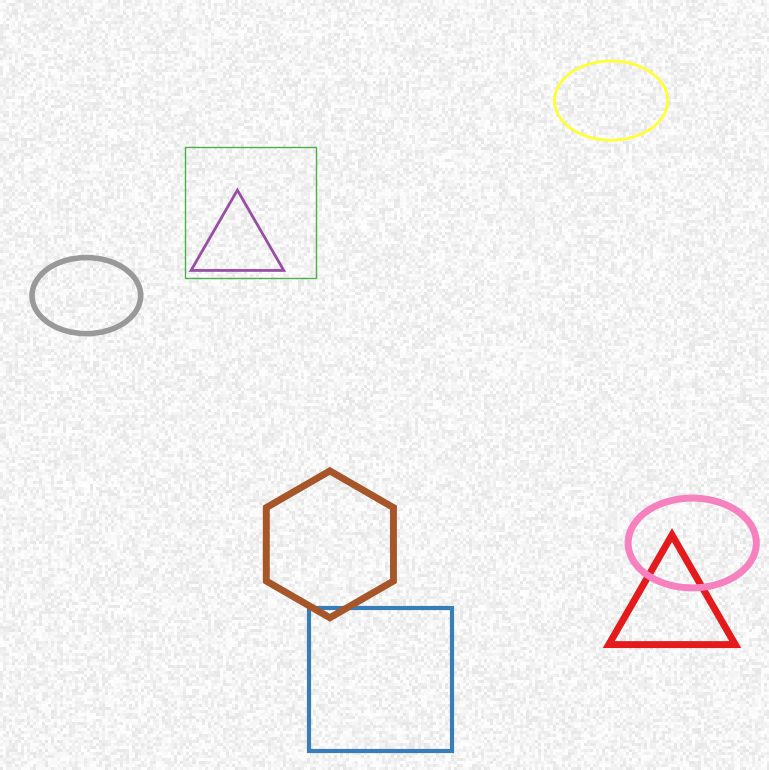[{"shape": "triangle", "thickness": 2.5, "radius": 0.47, "center": [0.873, 0.21]}, {"shape": "square", "thickness": 1.5, "radius": 0.47, "center": [0.494, 0.118]}, {"shape": "square", "thickness": 0.5, "radius": 0.42, "center": [0.325, 0.724]}, {"shape": "triangle", "thickness": 1, "radius": 0.35, "center": [0.308, 0.684]}, {"shape": "oval", "thickness": 1, "radius": 0.37, "center": [0.794, 0.869]}, {"shape": "hexagon", "thickness": 2.5, "radius": 0.48, "center": [0.428, 0.293]}, {"shape": "oval", "thickness": 2.5, "radius": 0.42, "center": [0.899, 0.295]}, {"shape": "oval", "thickness": 2, "radius": 0.35, "center": [0.112, 0.616]}]